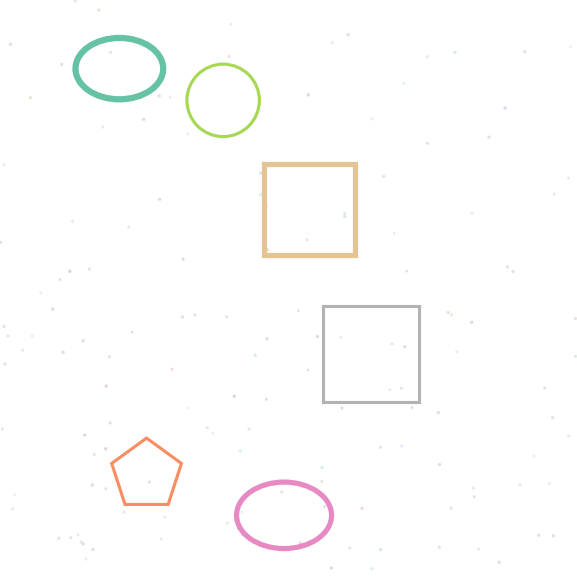[{"shape": "oval", "thickness": 3, "radius": 0.38, "center": [0.207, 0.88]}, {"shape": "pentagon", "thickness": 1.5, "radius": 0.32, "center": [0.254, 0.177]}, {"shape": "oval", "thickness": 2.5, "radius": 0.41, "center": [0.492, 0.107]}, {"shape": "circle", "thickness": 1.5, "radius": 0.31, "center": [0.386, 0.825]}, {"shape": "square", "thickness": 2.5, "radius": 0.39, "center": [0.536, 0.637]}, {"shape": "square", "thickness": 1.5, "radius": 0.42, "center": [0.642, 0.386]}]